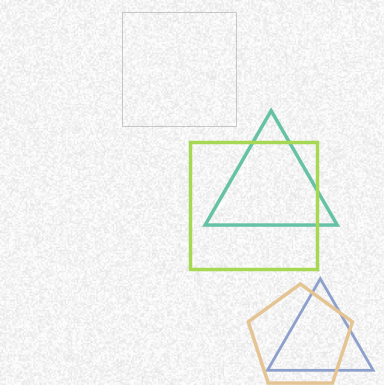[{"shape": "triangle", "thickness": 2.5, "radius": 0.99, "center": [0.704, 0.514]}, {"shape": "triangle", "thickness": 2, "radius": 0.79, "center": [0.832, 0.117]}, {"shape": "square", "thickness": 2.5, "radius": 0.83, "center": [0.659, 0.466]}, {"shape": "pentagon", "thickness": 2.5, "radius": 0.71, "center": [0.78, 0.12]}, {"shape": "square", "thickness": 0.5, "radius": 0.74, "center": [0.465, 0.821]}]